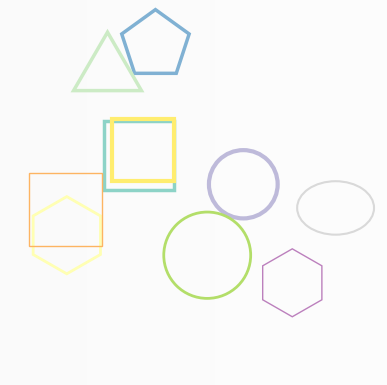[{"shape": "square", "thickness": 2.5, "radius": 0.45, "center": [0.359, 0.596]}, {"shape": "hexagon", "thickness": 2, "radius": 0.5, "center": [0.172, 0.389]}, {"shape": "circle", "thickness": 3, "radius": 0.44, "center": [0.628, 0.521]}, {"shape": "pentagon", "thickness": 2.5, "radius": 0.46, "center": [0.401, 0.884]}, {"shape": "square", "thickness": 1, "radius": 0.47, "center": [0.169, 0.456]}, {"shape": "circle", "thickness": 2, "radius": 0.56, "center": [0.535, 0.337]}, {"shape": "oval", "thickness": 1.5, "radius": 0.5, "center": [0.866, 0.46]}, {"shape": "hexagon", "thickness": 1, "radius": 0.44, "center": [0.754, 0.265]}, {"shape": "triangle", "thickness": 2.5, "radius": 0.51, "center": [0.277, 0.815]}, {"shape": "square", "thickness": 3, "radius": 0.4, "center": [0.369, 0.61]}]